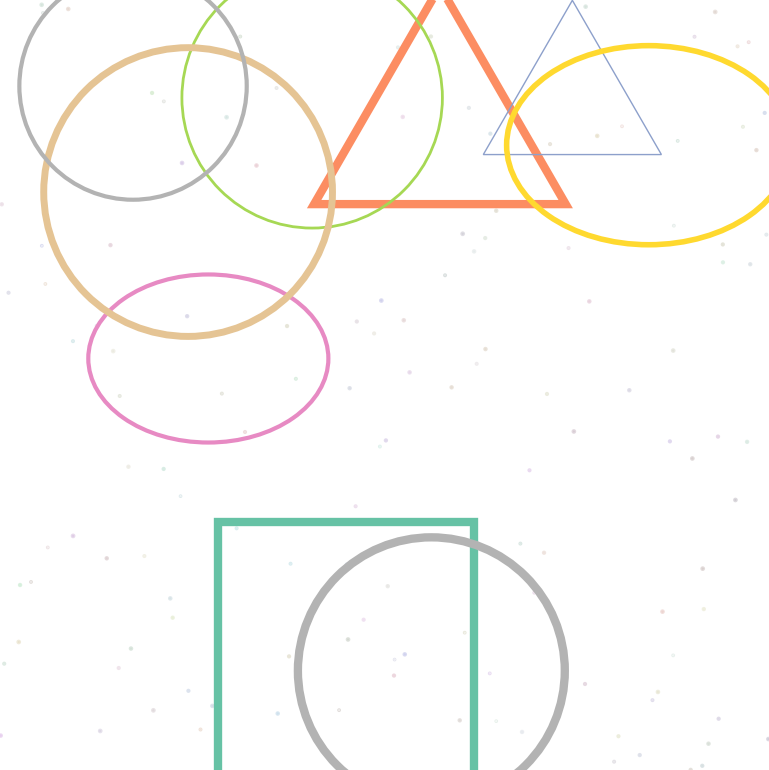[{"shape": "square", "thickness": 3, "radius": 0.83, "center": [0.45, 0.156]}, {"shape": "triangle", "thickness": 3, "radius": 0.94, "center": [0.571, 0.829]}, {"shape": "triangle", "thickness": 0.5, "radius": 0.67, "center": [0.743, 0.866]}, {"shape": "oval", "thickness": 1.5, "radius": 0.78, "center": [0.271, 0.534]}, {"shape": "circle", "thickness": 1, "radius": 0.85, "center": [0.405, 0.873]}, {"shape": "oval", "thickness": 2, "radius": 0.92, "center": [0.843, 0.811]}, {"shape": "circle", "thickness": 2.5, "radius": 0.94, "center": [0.244, 0.751]}, {"shape": "circle", "thickness": 1.5, "radius": 0.74, "center": [0.173, 0.888]}, {"shape": "circle", "thickness": 3, "radius": 0.87, "center": [0.56, 0.129]}]